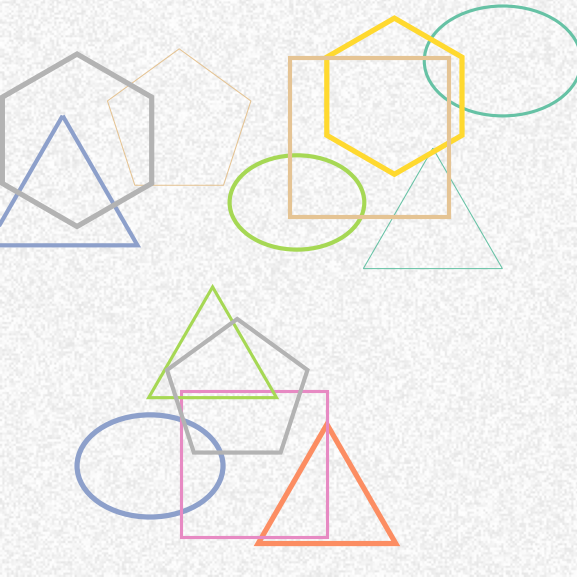[{"shape": "oval", "thickness": 1.5, "radius": 0.68, "center": [0.871, 0.894]}, {"shape": "triangle", "thickness": 0.5, "radius": 0.7, "center": [0.75, 0.604]}, {"shape": "triangle", "thickness": 2.5, "radius": 0.69, "center": [0.566, 0.127]}, {"shape": "triangle", "thickness": 2, "radius": 0.75, "center": [0.109, 0.649]}, {"shape": "oval", "thickness": 2.5, "radius": 0.63, "center": [0.26, 0.192]}, {"shape": "square", "thickness": 1.5, "radius": 0.63, "center": [0.439, 0.196]}, {"shape": "oval", "thickness": 2, "radius": 0.58, "center": [0.514, 0.649]}, {"shape": "triangle", "thickness": 1.5, "radius": 0.64, "center": [0.368, 0.374]}, {"shape": "hexagon", "thickness": 2.5, "radius": 0.68, "center": [0.683, 0.833]}, {"shape": "pentagon", "thickness": 0.5, "radius": 0.65, "center": [0.31, 0.784]}, {"shape": "square", "thickness": 2, "radius": 0.69, "center": [0.64, 0.761]}, {"shape": "hexagon", "thickness": 2.5, "radius": 0.75, "center": [0.133, 0.756]}, {"shape": "pentagon", "thickness": 2, "radius": 0.64, "center": [0.411, 0.319]}]